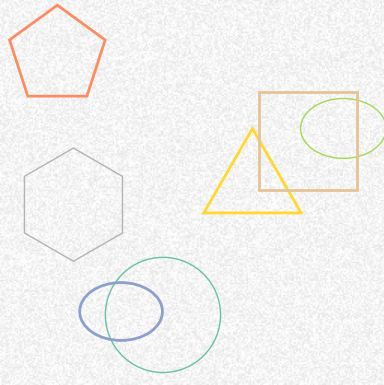[{"shape": "circle", "thickness": 1, "radius": 0.75, "center": [0.423, 0.182]}, {"shape": "pentagon", "thickness": 2, "radius": 0.65, "center": [0.149, 0.856]}, {"shape": "oval", "thickness": 2, "radius": 0.54, "center": [0.314, 0.191]}, {"shape": "oval", "thickness": 1, "radius": 0.56, "center": [0.892, 0.666]}, {"shape": "triangle", "thickness": 2, "radius": 0.73, "center": [0.656, 0.52]}, {"shape": "square", "thickness": 2, "radius": 0.64, "center": [0.799, 0.634]}, {"shape": "hexagon", "thickness": 1, "radius": 0.74, "center": [0.191, 0.468]}]